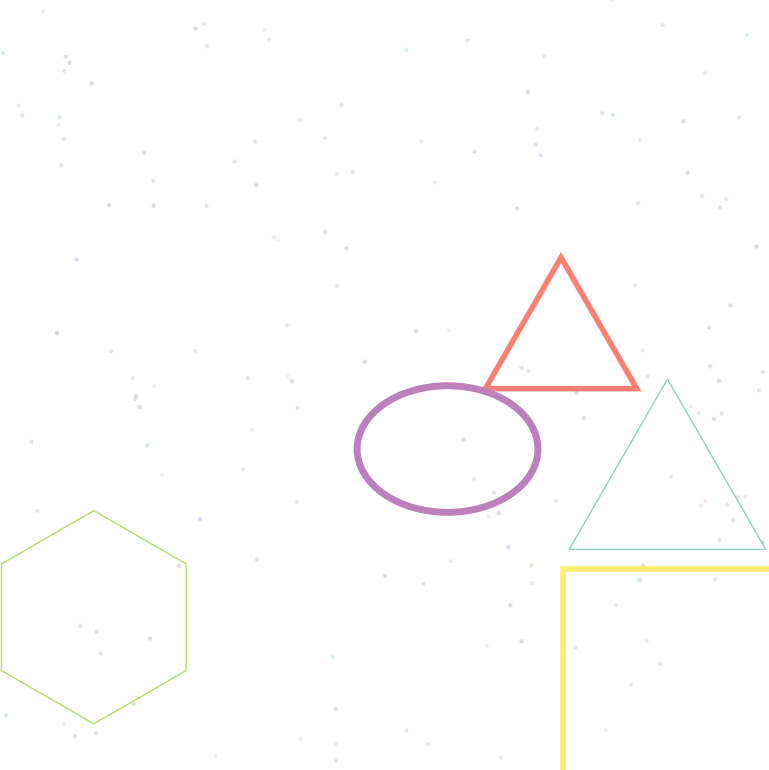[{"shape": "triangle", "thickness": 0.5, "radius": 0.74, "center": [0.867, 0.36]}, {"shape": "triangle", "thickness": 2, "radius": 0.57, "center": [0.729, 0.552]}, {"shape": "hexagon", "thickness": 0.5, "radius": 0.69, "center": [0.122, 0.198]}, {"shape": "oval", "thickness": 2.5, "radius": 0.59, "center": [0.581, 0.417]}, {"shape": "square", "thickness": 2, "radius": 0.74, "center": [0.88, 0.112]}]